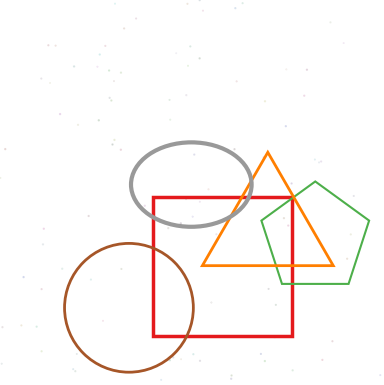[{"shape": "square", "thickness": 2.5, "radius": 0.9, "center": [0.579, 0.309]}, {"shape": "pentagon", "thickness": 1.5, "radius": 0.74, "center": [0.819, 0.382]}, {"shape": "triangle", "thickness": 2, "radius": 0.98, "center": [0.696, 0.408]}, {"shape": "circle", "thickness": 2, "radius": 0.84, "center": [0.335, 0.201]}, {"shape": "oval", "thickness": 3, "radius": 0.78, "center": [0.497, 0.521]}]